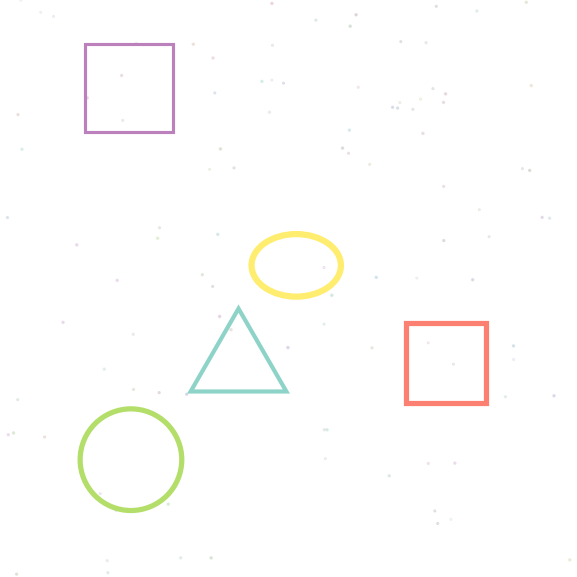[{"shape": "triangle", "thickness": 2, "radius": 0.48, "center": [0.413, 0.369]}, {"shape": "square", "thickness": 2.5, "radius": 0.35, "center": [0.772, 0.37]}, {"shape": "circle", "thickness": 2.5, "radius": 0.44, "center": [0.227, 0.203]}, {"shape": "square", "thickness": 1.5, "radius": 0.38, "center": [0.224, 0.847]}, {"shape": "oval", "thickness": 3, "radius": 0.39, "center": [0.513, 0.54]}]